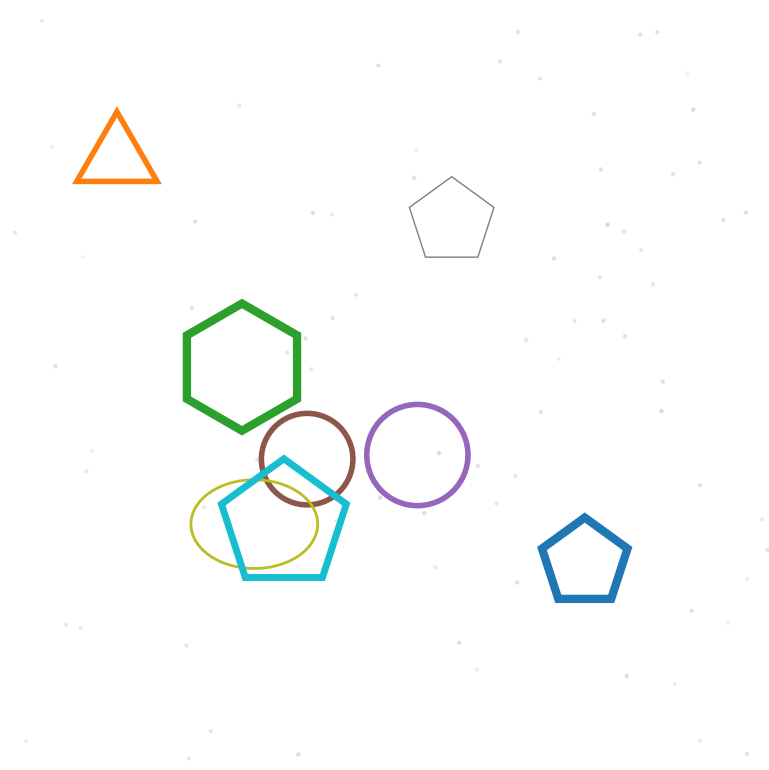[{"shape": "pentagon", "thickness": 3, "radius": 0.29, "center": [0.759, 0.269]}, {"shape": "triangle", "thickness": 2, "radius": 0.3, "center": [0.152, 0.795]}, {"shape": "hexagon", "thickness": 3, "radius": 0.41, "center": [0.314, 0.523]}, {"shape": "circle", "thickness": 2, "radius": 0.33, "center": [0.542, 0.409]}, {"shape": "circle", "thickness": 2, "radius": 0.3, "center": [0.399, 0.404]}, {"shape": "pentagon", "thickness": 0.5, "radius": 0.29, "center": [0.587, 0.713]}, {"shape": "oval", "thickness": 1, "radius": 0.41, "center": [0.33, 0.319]}, {"shape": "pentagon", "thickness": 2.5, "radius": 0.43, "center": [0.369, 0.319]}]